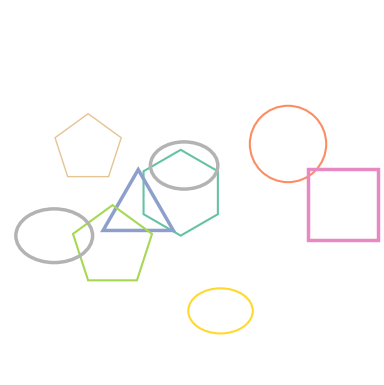[{"shape": "hexagon", "thickness": 1.5, "radius": 0.56, "center": [0.469, 0.499]}, {"shape": "circle", "thickness": 1.5, "radius": 0.5, "center": [0.748, 0.626]}, {"shape": "triangle", "thickness": 2.5, "radius": 0.53, "center": [0.359, 0.454]}, {"shape": "square", "thickness": 2.5, "radius": 0.46, "center": [0.891, 0.469]}, {"shape": "pentagon", "thickness": 1.5, "radius": 0.54, "center": [0.292, 0.359]}, {"shape": "oval", "thickness": 1.5, "radius": 0.42, "center": [0.573, 0.193]}, {"shape": "pentagon", "thickness": 1, "radius": 0.45, "center": [0.229, 0.614]}, {"shape": "oval", "thickness": 2.5, "radius": 0.5, "center": [0.141, 0.388]}, {"shape": "oval", "thickness": 2.5, "radius": 0.44, "center": [0.478, 0.57]}]